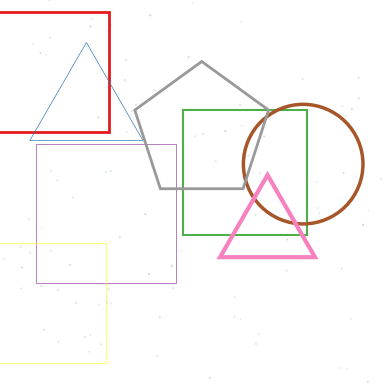[{"shape": "square", "thickness": 2, "radius": 0.78, "center": [0.126, 0.812]}, {"shape": "triangle", "thickness": 0.5, "radius": 0.85, "center": [0.224, 0.72]}, {"shape": "square", "thickness": 1.5, "radius": 0.81, "center": [0.636, 0.552]}, {"shape": "square", "thickness": 0.5, "radius": 0.91, "center": [0.276, 0.445]}, {"shape": "square", "thickness": 0.5, "radius": 0.78, "center": [0.119, 0.213]}, {"shape": "circle", "thickness": 2.5, "radius": 0.78, "center": [0.787, 0.574]}, {"shape": "triangle", "thickness": 3, "radius": 0.71, "center": [0.695, 0.403]}, {"shape": "pentagon", "thickness": 2, "radius": 0.91, "center": [0.524, 0.658]}]